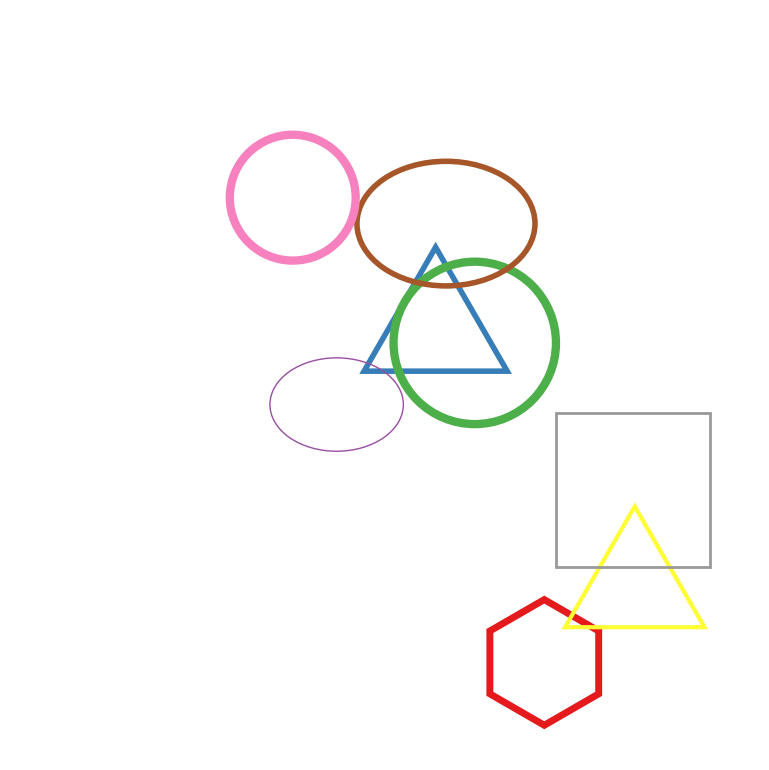[{"shape": "hexagon", "thickness": 2.5, "radius": 0.41, "center": [0.707, 0.14]}, {"shape": "triangle", "thickness": 2, "radius": 0.54, "center": [0.566, 0.572]}, {"shape": "circle", "thickness": 3, "radius": 0.53, "center": [0.617, 0.555]}, {"shape": "oval", "thickness": 0.5, "radius": 0.43, "center": [0.437, 0.475]}, {"shape": "triangle", "thickness": 1.5, "radius": 0.52, "center": [0.824, 0.238]}, {"shape": "oval", "thickness": 2, "radius": 0.58, "center": [0.579, 0.71]}, {"shape": "circle", "thickness": 3, "radius": 0.41, "center": [0.38, 0.743]}, {"shape": "square", "thickness": 1, "radius": 0.5, "center": [0.822, 0.364]}]